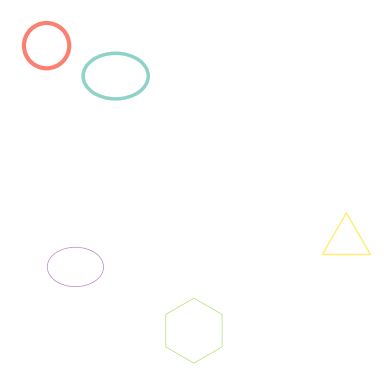[{"shape": "oval", "thickness": 2.5, "radius": 0.42, "center": [0.3, 0.802]}, {"shape": "circle", "thickness": 3, "radius": 0.29, "center": [0.121, 0.881]}, {"shape": "hexagon", "thickness": 0.5, "radius": 0.42, "center": [0.504, 0.141]}, {"shape": "oval", "thickness": 0.5, "radius": 0.37, "center": [0.196, 0.307]}, {"shape": "triangle", "thickness": 1, "radius": 0.36, "center": [0.9, 0.375]}]